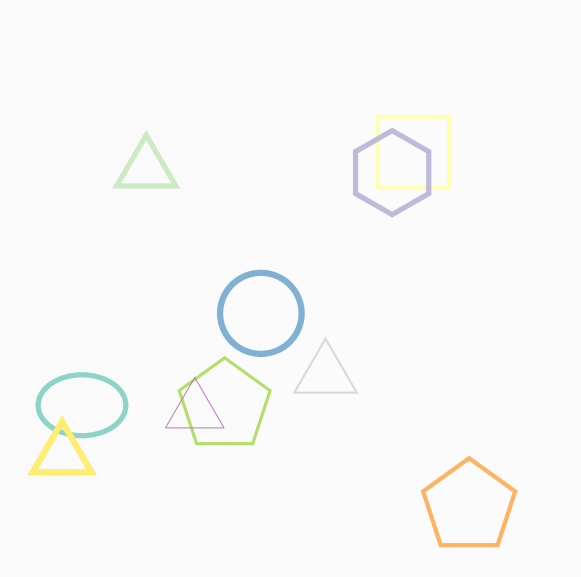[{"shape": "oval", "thickness": 2.5, "radius": 0.38, "center": [0.141, 0.297]}, {"shape": "square", "thickness": 2, "radius": 0.31, "center": [0.711, 0.735]}, {"shape": "hexagon", "thickness": 2.5, "radius": 0.36, "center": [0.675, 0.7]}, {"shape": "circle", "thickness": 3, "radius": 0.35, "center": [0.449, 0.457]}, {"shape": "pentagon", "thickness": 2, "radius": 0.42, "center": [0.807, 0.123]}, {"shape": "pentagon", "thickness": 1.5, "radius": 0.41, "center": [0.386, 0.297]}, {"shape": "triangle", "thickness": 1, "radius": 0.31, "center": [0.56, 0.35]}, {"shape": "triangle", "thickness": 0.5, "radius": 0.29, "center": [0.335, 0.287]}, {"shape": "triangle", "thickness": 2.5, "radius": 0.29, "center": [0.252, 0.707]}, {"shape": "triangle", "thickness": 3, "radius": 0.29, "center": [0.107, 0.211]}]